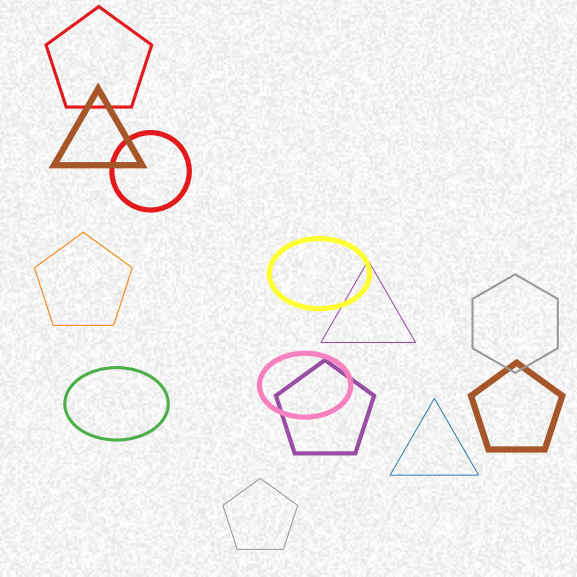[{"shape": "circle", "thickness": 2.5, "radius": 0.34, "center": [0.261, 0.703]}, {"shape": "pentagon", "thickness": 1.5, "radius": 0.48, "center": [0.171, 0.892]}, {"shape": "triangle", "thickness": 0.5, "radius": 0.44, "center": [0.752, 0.221]}, {"shape": "oval", "thickness": 1.5, "radius": 0.45, "center": [0.202, 0.3]}, {"shape": "triangle", "thickness": 0.5, "radius": 0.47, "center": [0.638, 0.453]}, {"shape": "pentagon", "thickness": 2, "radius": 0.45, "center": [0.563, 0.286]}, {"shape": "pentagon", "thickness": 0.5, "radius": 0.45, "center": [0.144, 0.508]}, {"shape": "oval", "thickness": 2.5, "radius": 0.43, "center": [0.553, 0.525]}, {"shape": "triangle", "thickness": 3, "radius": 0.44, "center": [0.17, 0.757]}, {"shape": "pentagon", "thickness": 3, "radius": 0.42, "center": [0.895, 0.288]}, {"shape": "oval", "thickness": 2.5, "radius": 0.4, "center": [0.528, 0.332]}, {"shape": "hexagon", "thickness": 1, "radius": 0.43, "center": [0.892, 0.439]}, {"shape": "pentagon", "thickness": 0.5, "radius": 0.34, "center": [0.451, 0.103]}]